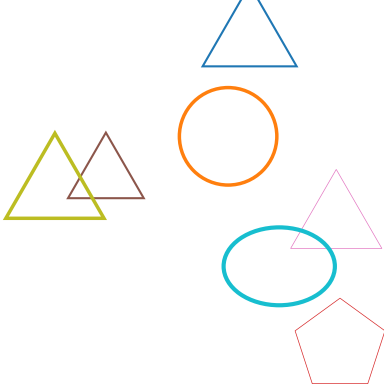[{"shape": "triangle", "thickness": 1.5, "radius": 0.7, "center": [0.648, 0.898]}, {"shape": "circle", "thickness": 2.5, "radius": 0.63, "center": [0.592, 0.646]}, {"shape": "pentagon", "thickness": 0.5, "radius": 0.61, "center": [0.883, 0.103]}, {"shape": "triangle", "thickness": 1.5, "radius": 0.57, "center": [0.275, 0.542]}, {"shape": "triangle", "thickness": 0.5, "radius": 0.68, "center": [0.873, 0.423]}, {"shape": "triangle", "thickness": 2.5, "radius": 0.74, "center": [0.143, 0.507]}, {"shape": "oval", "thickness": 3, "radius": 0.72, "center": [0.725, 0.308]}]